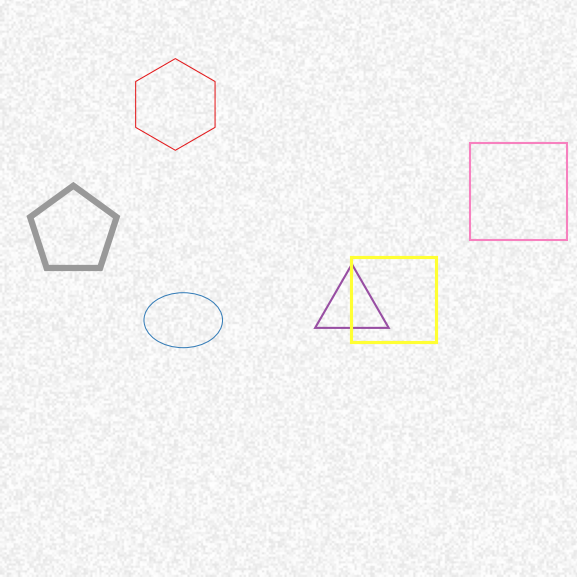[{"shape": "hexagon", "thickness": 0.5, "radius": 0.4, "center": [0.304, 0.818]}, {"shape": "oval", "thickness": 0.5, "radius": 0.34, "center": [0.317, 0.445]}, {"shape": "triangle", "thickness": 1, "radius": 0.37, "center": [0.609, 0.468]}, {"shape": "square", "thickness": 1.5, "radius": 0.37, "center": [0.681, 0.48]}, {"shape": "square", "thickness": 1, "radius": 0.42, "center": [0.897, 0.668]}, {"shape": "pentagon", "thickness": 3, "radius": 0.39, "center": [0.127, 0.599]}]